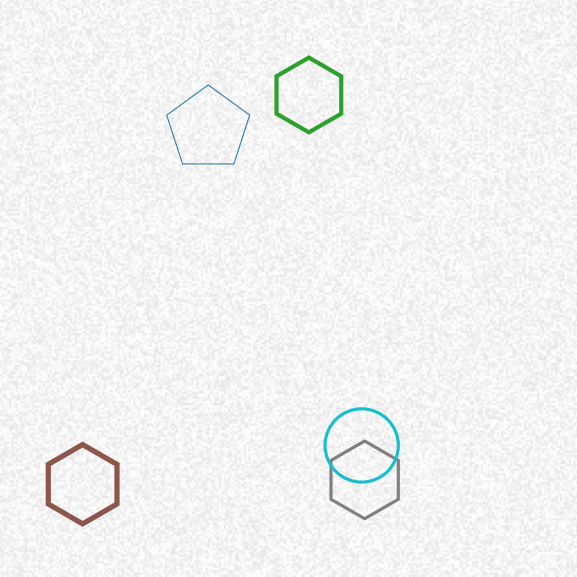[{"shape": "pentagon", "thickness": 0.5, "radius": 0.38, "center": [0.361, 0.776]}, {"shape": "hexagon", "thickness": 2, "radius": 0.32, "center": [0.535, 0.835]}, {"shape": "hexagon", "thickness": 2.5, "radius": 0.34, "center": [0.143, 0.161]}, {"shape": "hexagon", "thickness": 1.5, "radius": 0.34, "center": [0.631, 0.168]}, {"shape": "circle", "thickness": 1.5, "radius": 0.32, "center": [0.626, 0.228]}]